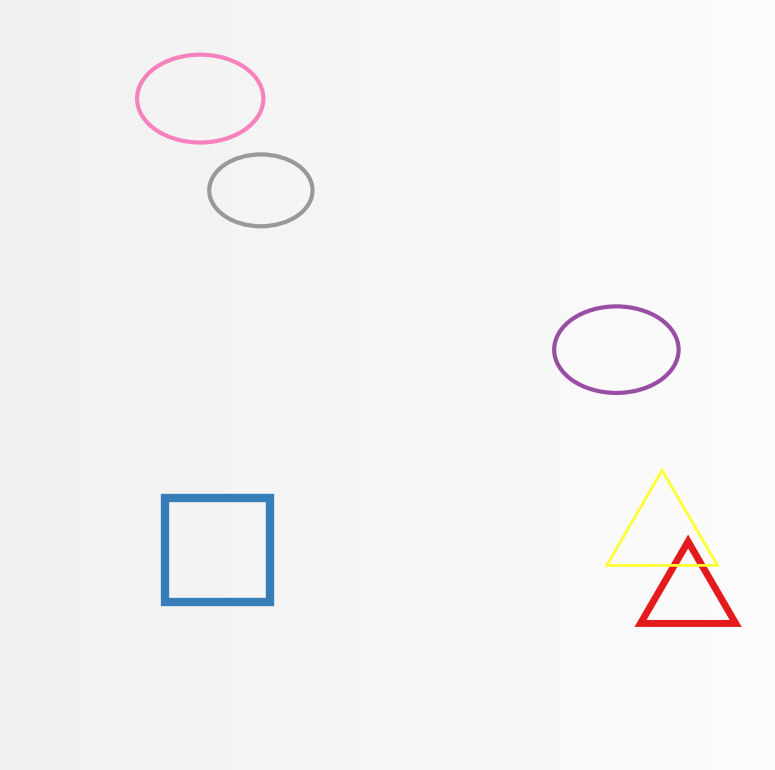[{"shape": "triangle", "thickness": 2.5, "radius": 0.35, "center": [0.888, 0.226]}, {"shape": "square", "thickness": 3, "radius": 0.34, "center": [0.281, 0.285]}, {"shape": "oval", "thickness": 1.5, "radius": 0.4, "center": [0.795, 0.546]}, {"shape": "triangle", "thickness": 1, "radius": 0.41, "center": [0.854, 0.307]}, {"shape": "oval", "thickness": 1.5, "radius": 0.41, "center": [0.258, 0.872]}, {"shape": "oval", "thickness": 1.5, "radius": 0.33, "center": [0.337, 0.753]}]